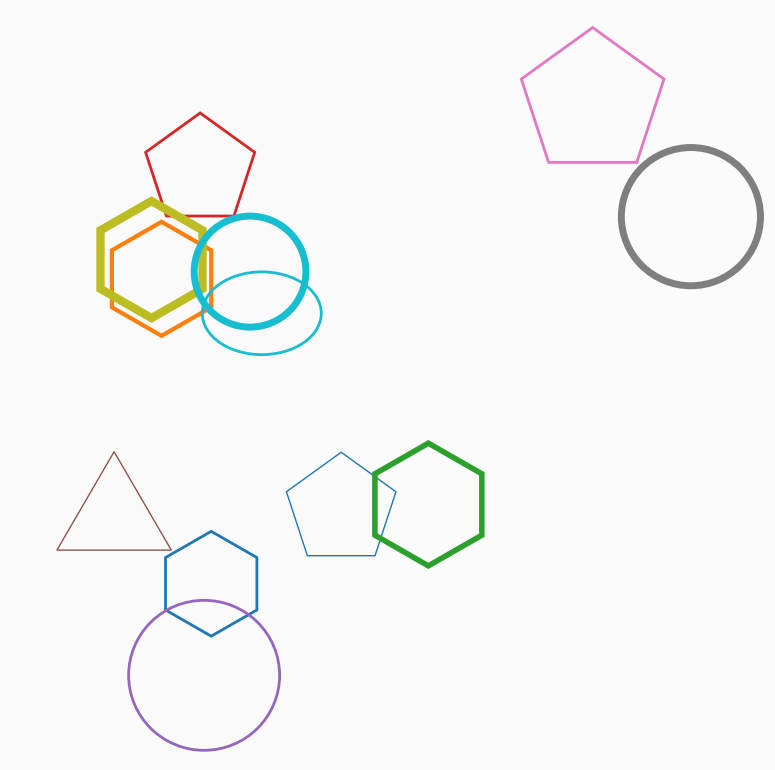[{"shape": "hexagon", "thickness": 1, "radius": 0.34, "center": [0.273, 0.242]}, {"shape": "pentagon", "thickness": 0.5, "radius": 0.37, "center": [0.44, 0.338]}, {"shape": "hexagon", "thickness": 1.5, "radius": 0.37, "center": [0.208, 0.638]}, {"shape": "hexagon", "thickness": 2, "radius": 0.4, "center": [0.553, 0.345]}, {"shape": "pentagon", "thickness": 1, "radius": 0.37, "center": [0.258, 0.779]}, {"shape": "circle", "thickness": 1, "radius": 0.49, "center": [0.263, 0.123]}, {"shape": "triangle", "thickness": 0.5, "radius": 0.43, "center": [0.147, 0.328]}, {"shape": "pentagon", "thickness": 1, "radius": 0.48, "center": [0.765, 0.867]}, {"shape": "circle", "thickness": 2.5, "radius": 0.45, "center": [0.891, 0.719]}, {"shape": "hexagon", "thickness": 3, "radius": 0.38, "center": [0.195, 0.663]}, {"shape": "circle", "thickness": 2.5, "radius": 0.36, "center": [0.323, 0.647]}, {"shape": "oval", "thickness": 1, "radius": 0.38, "center": [0.338, 0.593]}]